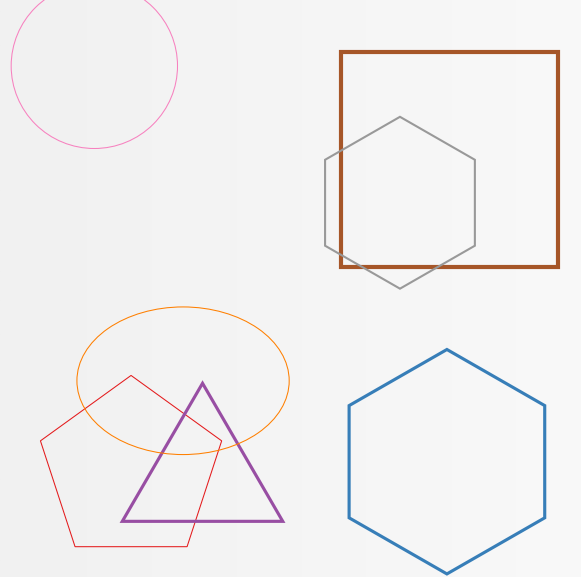[{"shape": "pentagon", "thickness": 0.5, "radius": 0.82, "center": [0.225, 0.185]}, {"shape": "hexagon", "thickness": 1.5, "radius": 0.97, "center": [0.769, 0.2]}, {"shape": "triangle", "thickness": 1.5, "radius": 0.8, "center": [0.348, 0.176]}, {"shape": "oval", "thickness": 0.5, "radius": 0.91, "center": [0.315, 0.34]}, {"shape": "square", "thickness": 2, "radius": 0.93, "center": [0.773, 0.723]}, {"shape": "circle", "thickness": 0.5, "radius": 0.72, "center": [0.162, 0.885]}, {"shape": "hexagon", "thickness": 1, "radius": 0.74, "center": [0.688, 0.648]}]